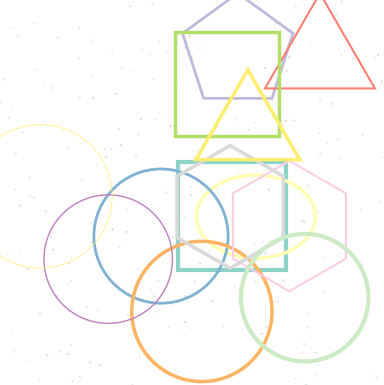[{"shape": "square", "thickness": 3, "radius": 0.7, "center": [0.602, 0.438]}, {"shape": "oval", "thickness": 2.5, "radius": 0.77, "center": [0.665, 0.437]}, {"shape": "pentagon", "thickness": 2, "radius": 0.75, "center": [0.618, 0.867]}, {"shape": "triangle", "thickness": 1.5, "radius": 0.82, "center": [0.831, 0.853]}, {"shape": "circle", "thickness": 2, "radius": 0.87, "center": [0.418, 0.387]}, {"shape": "circle", "thickness": 2.5, "radius": 0.91, "center": [0.524, 0.191]}, {"shape": "square", "thickness": 2.5, "radius": 0.67, "center": [0.59, 0.782]}, {"shape": "hexagon", "thickness": 1.5, "radius": 0.85, "center": [0.752, 0.413]}, {"shape": "hexagon", "thickness": 2.5, "radius": 0.8, "center": [0.598, 0.463]}, {"shape": "circle", "thickness": 1, "radius": 0.83, "center": [0.281, 0.327]}, {"shape": "circle", "thickness": 3, "radius": 0.83, "center": [0.791, 0.227]}, {"shape": "triangle", "thickness": 2.5, "radius": 0.78, "center": [0.644, 0.663]}, {"shape": "circle", "thickness": 0.5, "radius": 0.93, "center": [0.105, 0.49]}]